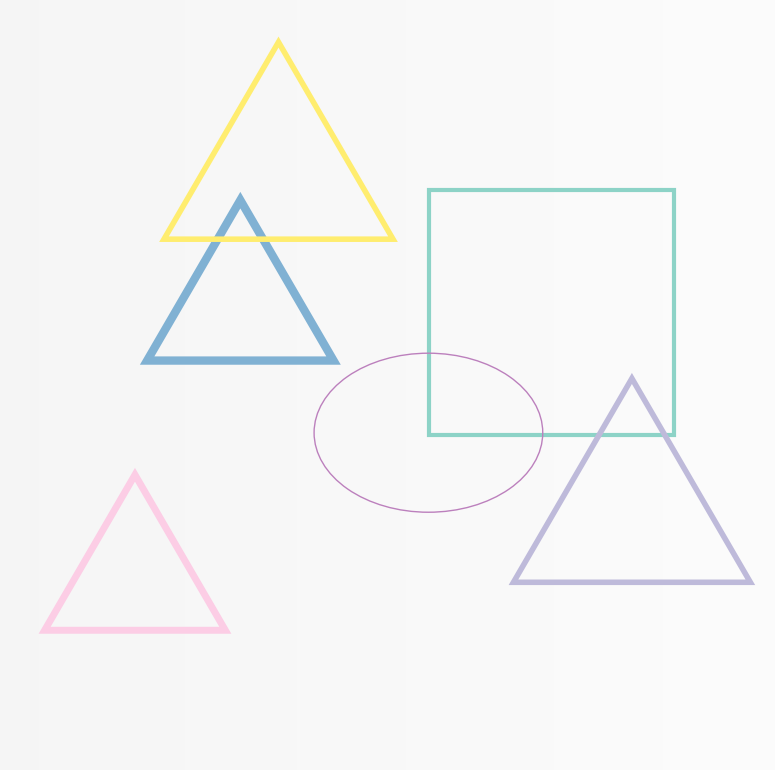[{"shape": "square", "thickness": 1.5, "radius": 0.79, "center": [0.711, 0.594]}, {"shape": "triangle", "thickness": 2, "radius": 0.88, "center": [0.815, 0.332]}, {"shape": "triangle", "thickness": 3, "radius": 0.69, "center": [0.31, 0.601]}, {"shape": "triangle", "thickness": 2.5, "radius": 0.67, "center": [0.174, 0.249]}, {"shape": "oval", "thickness": 0.5, "radius": 0.74, "center": [0.553, 0.438]}, {"shape": "triangle", "thickness": 2, "radius": 0.85, "center": [0.359, 0.775]}]